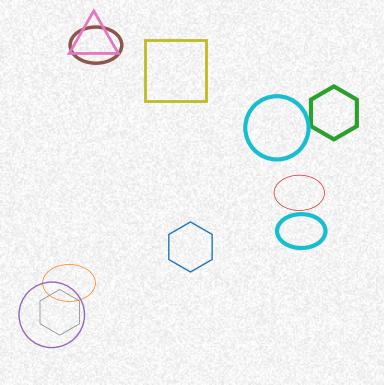[{"shape": "hexagon", "thickness": 1, "radius": 0.33, "center": [0.495, 0.359]}, {"shape": "oval", "thickness": 0.5, "radius": 0.34, "center": [0.179, 0.265]}, {"shape": "hexagon", "thickness": 3, "radius": 0.34, "center": [0.867, 0.707]}, {"shape": "oval", "thickness": 0.5, "radius": 0.33, "center": [0.777, 0.499]}, {"shape": "circle", "thickness": 1, "radius": 0.43, "center": [0.134, 0.182]}, {"shape": "oval", "thickness": 2.5, "radius": 0.34, "center": [0.249, 0.883]}, {"shape": "triangle", "thickness": 2, "radius": 0.37, "center": [0.244, 0.898]}, {"shape": "hexagon", "thickness": 0.5, "radius": 0.3, "center": [0.155, 0.189]}, {"shape": "square", "thickness": 2, "radius": 0.4, "center": [0.456, 0.816]}, {"shape": "circle", "thickness": 3, "radius": 0.41, "center": [0.719, 0.668]}, {"shape": "oval", "thickness": 3, "radius": 0.31, "center": [0.783, 0.4]}]